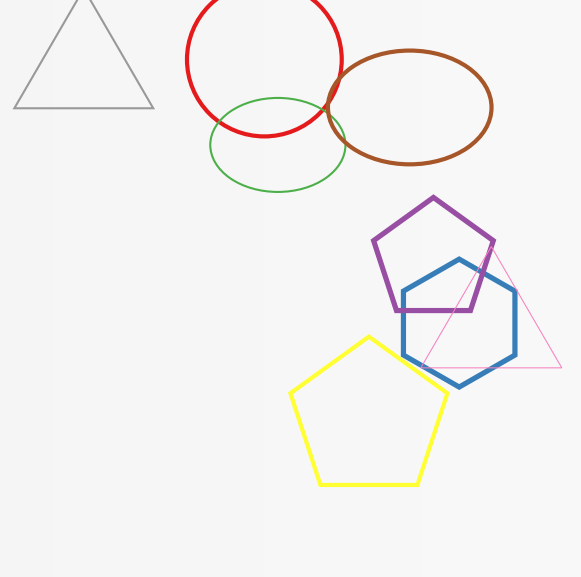[{"shape": "circle", "thickness": 2, "radius": 0.67, "center": [0.455, 0.896]}, {"shape": "hexagon", "thickness": 2.5, "radius": 0.55, "center": [0.79, 0.44]}, {"shape": "oval", "thickness": 1, "radius": 0.58, "center": [0.478, 0.748]}, {"shape": "pentagon", "thickness": 2.5, "radius": 0.54, "center": [0.746, 0.549]}, {"shape": "pentagon", "thickness": 2, "radius": 0.71, "center": [0.635, 0.274]}, {"shape": "oval", "thickness": 2, "radius": 0.7, "center": [0.705, 0.813]}, {"shape": "triangle", "thickness": 0.5, "radius": 0.7, "center": [0.845, 0.432]}, {"shape": "triangle", "thickness": 1, "radius": 0.69, "center": [0.144, 0.881]}]